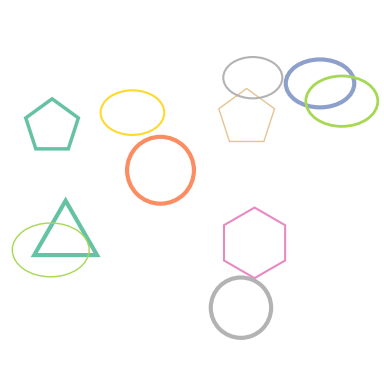[{"shape": "pentagon", "thickness": 2.5, "radius": 0.36, "center": [0.135, 0.671]}, {"shape": "triangle", "thickness": 3, "radius": 0.47, "center": [0.17, 0.385]}, {"shape": "circle", "thickness": 3, "radius": 0.43, "center": [0.417, 0.558]}, {"shape": "oval", "thickness": 3, "radius": 0.44, "center": [0.831, 0.783]}, {"shape": "hexagon", "thickness": 1.5, "radius": 0.46, "center": [0.661, 0.369]}, {"shape": "oval", "thickness": 2, "radius": 0.47, "center": [0.888, 0.737]}, {"shape": "oval", "thickness": 1, "radius": 0.5, "center": [0.132, 0.351]}, {"shape": "oval", "thickness": 1.5, "radius": 0.41, "center": [0.344, 0.707]}, {"shape": "pentagon", "thickness": 1, "radius": 0.38, "center": [0.641, 0.694]}, {"shape": "circle", "thickness": 3, "radius": 0.39, "center": [0.626, 0.201]}, {"shape": "oval", "thickness": 1.5, "radius": 0.38, "center": [0.657, 0.798]}]